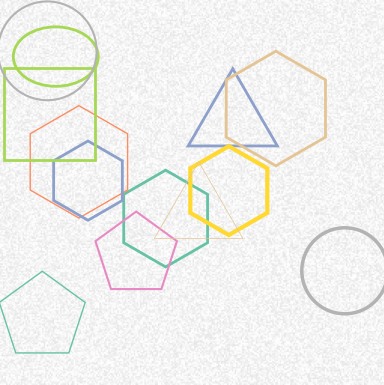[{"shape": "hexagon", "thickness": 2, "radius": 0.63, "center": [0.43, 0.432]}, {"shape": "pentagon", "thickness": 1, "radius": 0.59, "center": [0.11, 0.178]}, {"shape": "hexagon", "thickness": 1, "radius": 0.73, "center": [0.205, 0.58]}, {"shape": "triangle", "thickness": 2, "radius": 0.67, "center": [0.605, 0.688]}, {"shape": "hexagon", "thickness": 2, "radius": 0.52, "center": [0.229, 0.531]}, {"shape": "pentagon", "thickness": 1.5, "radius": 0.56, "center": [0.354, 0.339]}, {"shape": "square", "thickness": 2, "radius": 0.59, "center": [0.129, 0.704]}, {"shape": "oval", "thickness": 2, "radius": 0.55, "center": [0.145, 0.853]}, {"shape": "hexagon", "thickness": 3, "radius": 0.58, "center": [0.594, 0.505]}, {"shape": "triangle", "thickness": 0.5, "radius": 0.66, "center": [0.516, 0.447]}, {"shape": "hexagon", "thickness": 2, "radius": 0.74, "center": [0.717, 0.718]}, {"shape": "circle", "thickness": 2.5, "radius": 0.56, "center": [0.896, 0.297]}, {"shape": "circle", "thickness": 1.5, "radius": 0.64, "center": [0.123, 0.868]}]